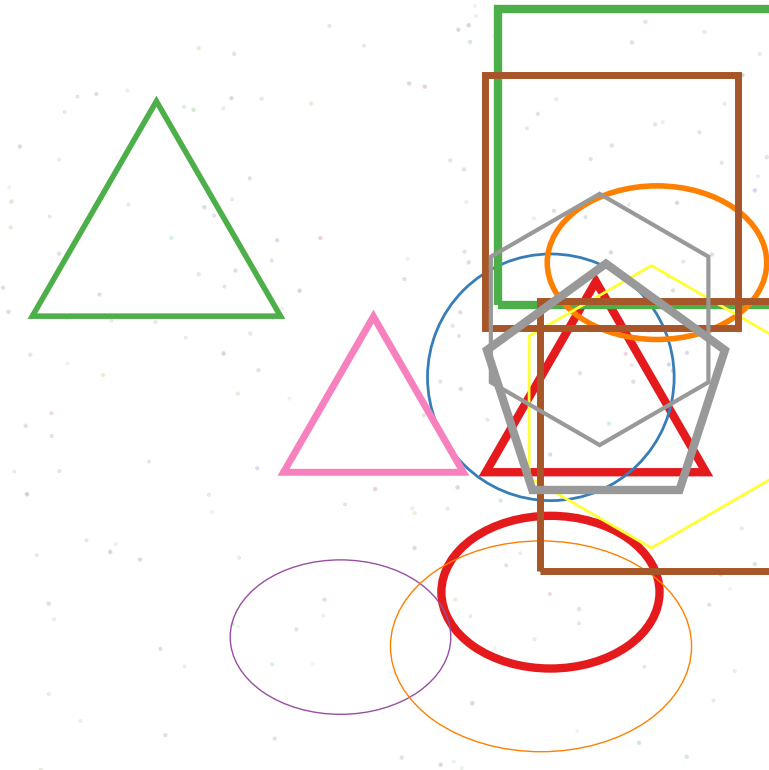[{"shape": "triangle", "thickness": 3, "radius": 0.83, "center": [0.774, 0.469]}, {"shape": "oval", "thickness": 3, "radius": 0.71, "center": [0.715, 0.231]}, {"shape": "circle", "thickness": 1, "radius": 0.8, "center": [0.715, 0.51]}, {"shape": "triangle", "thickness": 2, "radius": 0.93, "center": [0.203, 0.682]}, {"shape": "square", "thickness": 3, "radius": 0.96, "center": [0.839, 0.796]}, {"shape": "oval", "thickness": 0.5, "radius": 0.72, "center": [0.442, 0.173]}, {"shape": "oval", "thickness": 0.5, "radius": 0.98, "center": [0.703, 0.161]}, {"shape": "oval", "thickness": 2, "radius": 0.71, "center": [0.853, 0.659]}, {"shape": "hexagon", "thickness": 1, "radius": 0.92, "center": [0.846, 0.472]}, {"shape": "square", "thickness": 2.5, "radius": 0.88, "center": [0.878, 0.434]}, {"shape": "square", "thickness": 2.5, "radius": 0.82, "center": [0.794, 0.738]}, {"shape": "triangle", "thickness": 2.5, "radius": 0.67, "center": [0.485, 0.454]}, {"shape": "hexagon", "thickness": 1.5, "radius": 0.82, "center": [0.779, 0.585]}, {"shape": "pentagon", "thickness": 3, "radius": 0.81, "center": [0.787, 0.495]}]